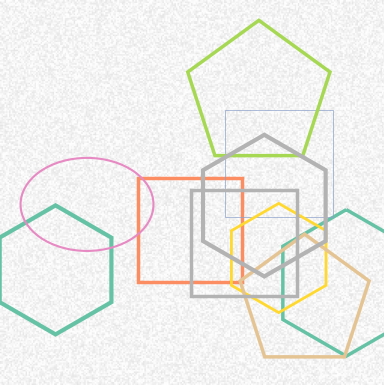[{"shape": "hexagon", "thickness": 2.5, "radius": 0.95, "center": [0.899, 0.265]}, {"shape": "hexagon", "thickness": 3, "radius": 0.84, "center": [0.144, 0.299]}, {"shape": "square", "thickness": 2.5, "radius": 0.68, "center": [0.494, 0.402]}, {"shape": "square", "thickness": 0.5, "radius": 0.7, "center": [0.725, 0.575]}, {"shape": "oval", "thickness": 1.5, "radius": 0.86, "center": [0.226, 0.469]}, {"shape": "pentagon", "thickness": 2.5, "radius": 0.97, "center": [0.672, 0.753]}, {"shape": "hexagon", "thickness": 2, "radius": 0.71, "center": [0.724, 0.33]}, {"shape": "pentagon", "thickness": 2.5, "radius": 0.88, "center": [0.791, 0.216]}, {"shape": "hexagon", "thickness": 3, "radius": 0.92, "center": [0.687, 0.466]}, {"shape": "square", "thickness": 2.5, "radius": 0.68, "center": [0.634, 0.369]}]